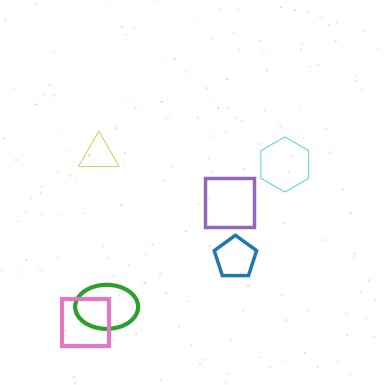[{"shape": "pentagon", "thickness": 2.5, "radius": 0.29, "center": [0.611, 0.331]}, {"shape": "oval", "thickness": 3, "radius": 0.41, "center": [0.277, 0.203]}, {"shape": "square", "thickness": 2.5, "radius": 0.32, "center": [0.596, 0.474]}, {"shape": "square", "thickness": 3, "radius": 0.31, "center": [0.222, 0.162]}, {"shape": "triangle", "thickness": 0.5, "radius": 0.31, "center": [0.257, 0.598]}, {"shape": "hexagon", "thickness": 0.5, "radius": 0.36, "center": [0.74, 0.573]}]